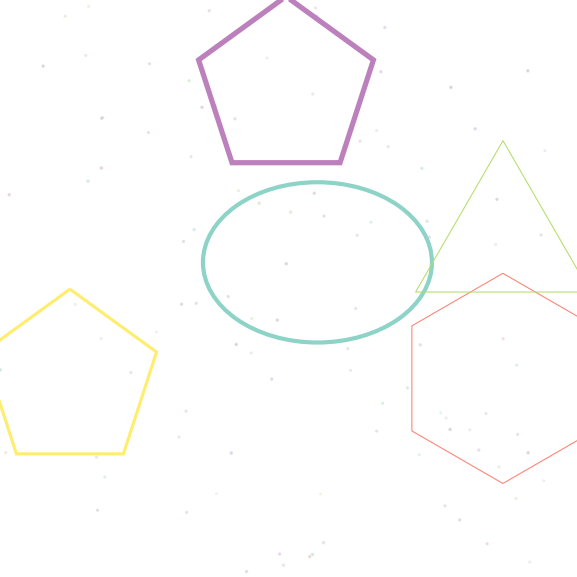[{"shape": "oval", "thickness": 2, "radius": 0.99, "center": [0.55, 0.545]}, {"shape": "hexagon", "thickness": 0.5, "radius": 0.91, "center": [0.871, 0.344]}, {"shape": "triangle", "thickness": 0.5, "radius": 0.87, "center": [0.871, 0.581]}, {"shape": "pentagon", "thickness": 2.5, "radius": 0.8, "center": [0.495, 0.846]}, {"shape": "pentagon", "thickness": 1.5, "radius": 0.79, "center": [0.121, 0.341]}]